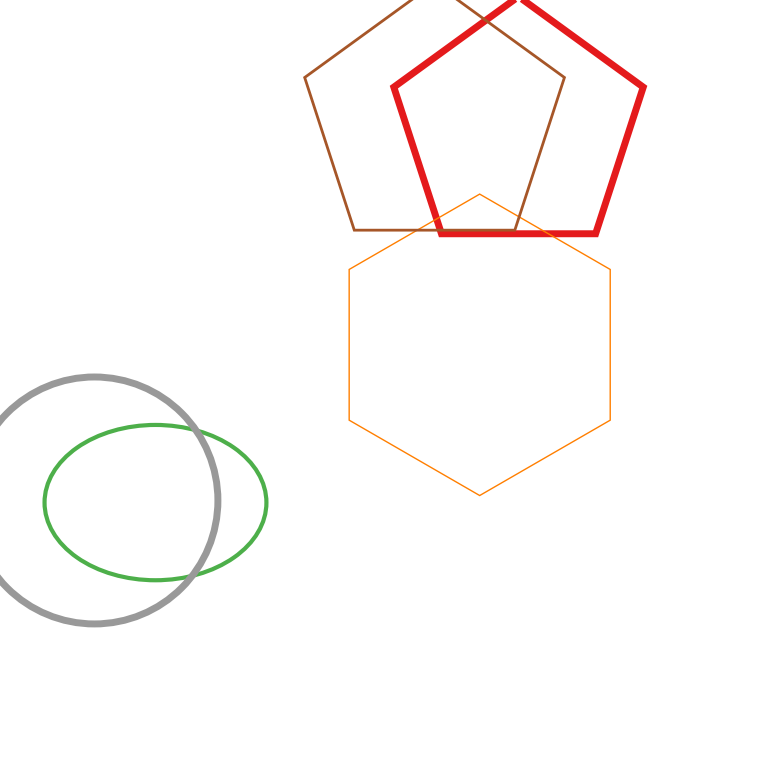[{"shape": "pentagon", "thickness": 2.5, "radius": 0.85, "center": [0.673, 0.834]}, {"shape": "oval", "thickness": 1.5, "radius": 0.72, "center": [0.202, 0.347]}, {"shape": "hexagon", "thickness": 0.5, "radius": 0.98, "center": [0.623, 0.552]}, {"shape": "pentagon", "thickness": 1, "radius": 0.89, "center": [0.564, 0.845]}, {"shape": "circle", "thickness": 2.5, "radius": 0.8, "center": [0.123, 0.35]}]